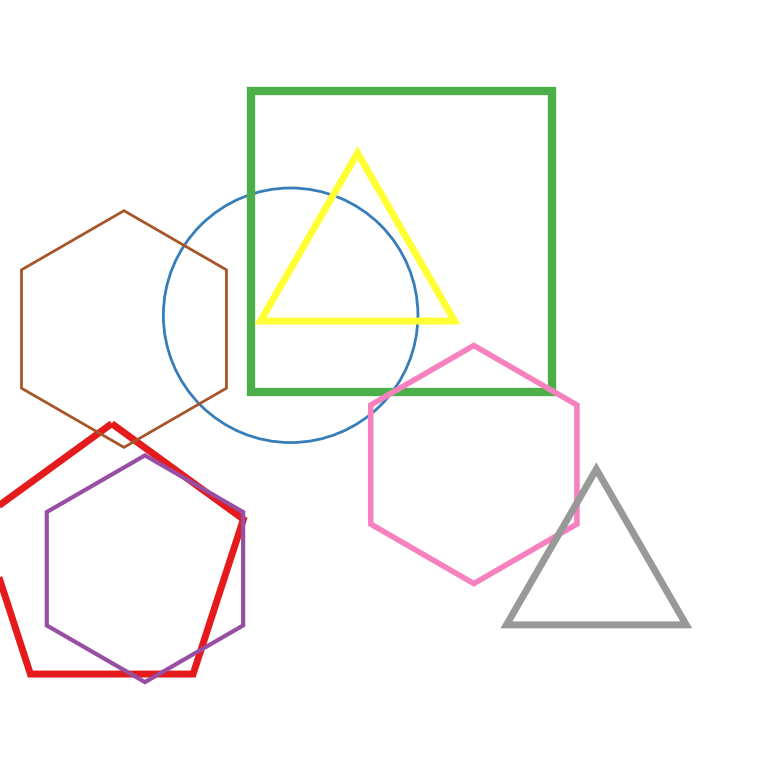[{"shape": "pentagon", "thickness": 2.5, "radius": 0.9, "center": [0.145, 0.27]}, {"shape": "circle", "thickness": 1, "radius": 0.83, "center": [0.377, 0.591]}, {"shape": "square", "thickness": 3, "radius": 0.98, "center": [0.522, 0.686]}, {"shape": "hexagon", "thickness": 1.5, "radius": 0.74, "center": [0.188, 0.261]}, {"shape": "triangle", "thickness": 2.5, "radius": 0.73, "center": [0.464, 0.656]}, {"shape": "hexagon", "thickness": 1, "radius": 0.77, "center": [0.161, 0.573]}, {"shape": "hexagon", "thickness": 2, "radius": 0.77, "center": [0.615, 0.397]}, {"shape": "triangle", "thickness": 2.5, "radius": 0.67, "center": [0.774, 0.256]}]